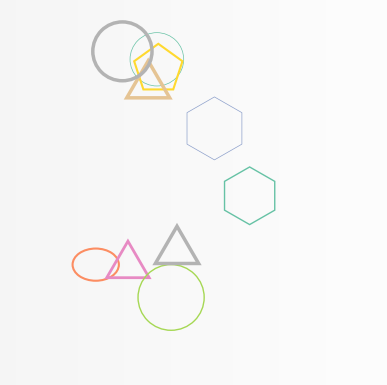[{"shape": "circle", "thickness": 0.5, "radius": 0.35, "center": [0.405, 0.846]}, {"shape": "hexagon", "thickness": 1, "radius": 0.37, "center": [0.644, 0.492]}, {"shape": "oval", "thickness": 1.5, "radius": 0.3, "center": [0.247, 0.313]}, {"shape": "hexagon", "thickness": 0.5, "radius": 0.41, "center": [0.553, 0.666]}, {"shape": "triangle", "thickness": 2, "radius": 0.32, "center": [0.33, 0.31]}, {"shape": "circle", "thickness": 1, "radius": 0.43, "center": [0.442, 0.227]}, {"shape": "pentagon", "thickness": 1.5, "radius": 0.33, "center": [0.409, 0.821]}, {"shape": "triangle", "thickness": 2.5, "radius": 0.32, "center": [0.382, 0.778]}, {"shape": "circle", "thickness": 2.5, "radius": 0.38, "center": [0.316, 0.867]}, {"shape": "triangle", "thickness": 2.5, "radius": 0.32, "center": [0.457, 0.348]}]